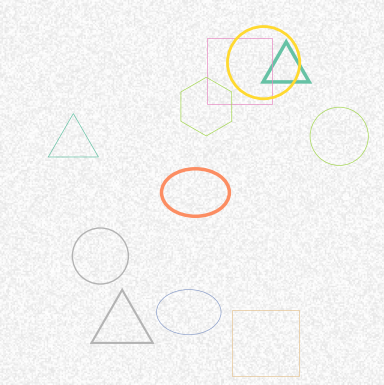[{"shape": "triangle", "thickness": 0.5, "radius": 0.38, "center": [0.19, 0.63]}, {"shape": "triangle", "thickness": 2.5, "radius": 0.35, "center": [0.743, 0.822]}, {"shape": "oval", "thickness": 2.5, "radius": 0.44, "center": [0.508, 0.5]}, {"shape": "oval", "thickness": 0.5, "radius": 0.42, "center": [0.49, 0.189]}, {"shape": "square", "thickness": 0.5, "radius": 0.43, "center": [0.622, 0.816]}, {"shape": "hexagon", "thickness": 0.5, "radius": 0.38, "center": [0.536, 0.723]}, {"shape": "circle", "thickness": 0.5, "radius": 0.38, "center": [0.881, 0.646]}, {"shape": "circle", "thickness": 2, "radius": 0.47, "center": [0.685, 0.837]}, {"shape": "square", "thickness": 0.5, "radius": 0.43, "center": [0.69, 0.11]}, {"shape": "circle", "thickness": 1, "radius": 0.36, "center": [0.261, 0.335]}, {"shape": "triangle", "thickness": 1.5, "radius": 0.46, "center": [0.317, 0.155]}]